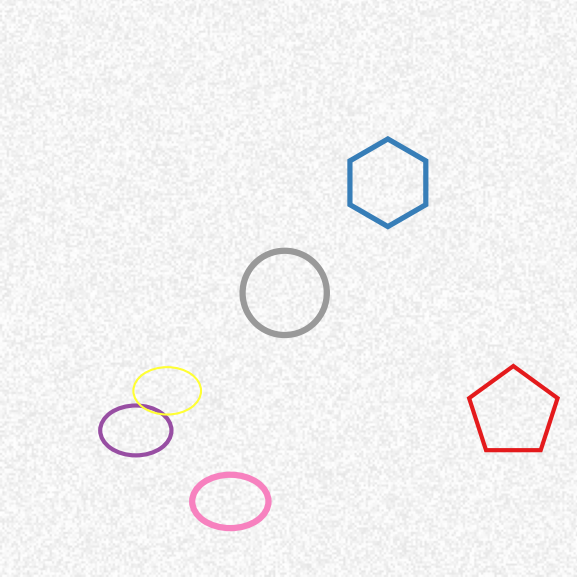[{"shape": "pentagon", "thickness": 2, "radius": 0.4, "center": [0.889, 0.285]}, {"shape": "hexagon", "thickness": 2.5, "radius": 0.38, "center": [0.672, 0.683]}, {"shape": "oval", "thickness": 2, "radius": 0.31, "center": [0.235, 0.254]}, {"shape": "oval", "thickness": 1, "radius": 0.29, "center": [0.29, 0.322]}, {"shape": "oval", "thickness": 3, "radius": 0.33, "center": [0.399, 0.131]}, {"shape": "circle", "thickness": 3, "radius": 0.36, "center": [0.493, 0.492]}]